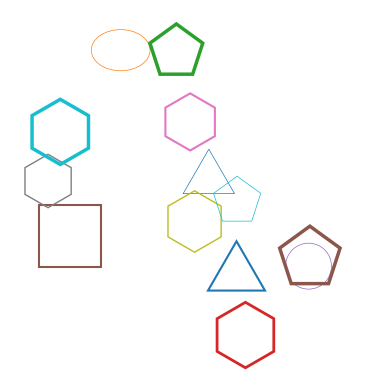[{"shape": "triangle", "thickness": 1.5, "radius": 0.43, "center": [0.614, 0.288]}, {"shape": "triangle", "thickness": 0.5, "radius": 0.39, "center": [0.542, 0.536]}, {"shape": "oval", "thickness": 0.5, "radius": 0.38, "center": [0.313, 0.87]}, {"shape": "pentagon", "thickness": 2.5, "radius": 0.36, "center": [0.458, 0.866]}, {"shape": "hexagon", "thickness": 2, "radius": 0.43, "center": [0.638, 0.13]}, {"shape": "circle", "thickness": 0.5, "radius": 0.3, "center": [0.801, 0.309]}, {"shape": "pentagon", "thickness": 2.5, "radius": 0.41, "center": [0.805, 0.33]}, {"shape": "square", "thickness": 1.5, "radius": 0.4, "center": [0.181, 0.388]}, {"shape": "hexagon", "thickness": 1.5, "radius": 0.37, "center": [0.494, 0.683]}, {"shape": "hexagon", "thickness": 1, "radius": 0.35, "center": [0.125, 0.53]}, {"shape": "hexagon", "thickness": 1, "radius": 0.4, "center": [0.505, 0.425]}, {"shape": "pentagon", "thickness": 0.5, "radius": 0.32, "center": [0.616, 0.478]}, {"shape": "hexagon", "thickness": 2.5, "radius": 0.42, "center": [0.157, 0.657]}]